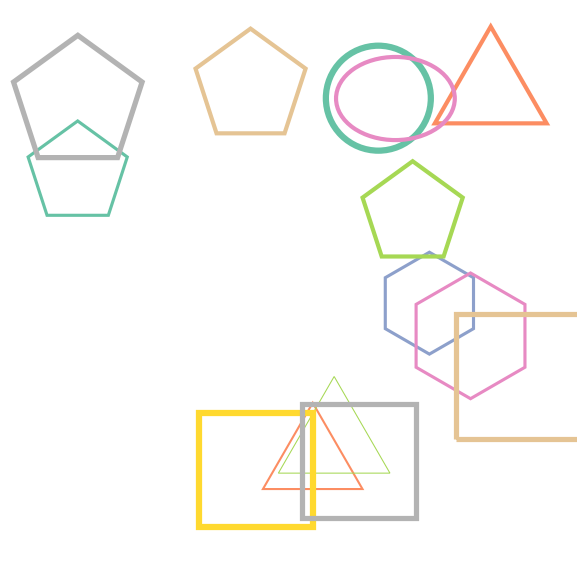[{"shape": "pentagon", "thickness": 1.5, "radius": 0.45, "center": [0.135, 0.699]}, {"shape": "circle", "thickness": 3, "radius": 0.45, "center": [0.655, 0.829]}, {"shape": "triangle", "thickness": 2, "radius": 0.56, "center": [0.85, 0.841]}, {"shape": "triangle", "thickness": 1, "radius": 0.5, "center": [0.542, 0.202]}, {"shape": "hexagon", "thickness": 1.5, "radius": 0.44, "center": [0.744, 0.474]}, {"shape": "hexagon", "thickness": 1.5, "radius": 0.54, "center": [0.815, 0.418]}, {"shape": "oval", "thickness": 2, "radius": 0.51, "center": [0.685, 0.829]}, {"shape": "pentagon", "thickness": 2, "radius": 0.46, "center": [0.715, 0.629]}, {"shape": "triangle", "thickness": 0.5, "radius": 0.56, "center": [0.579, 0.236]}, {"shape": "square", "thickness": 3, "radius": 0.49, "center": [0.444, 0.185]}, {"shape": "square", "thickness": 2.5, "radius": 0.54, "center": [0.898, 0.347]}, {"shape": "pentagon", "thickness": 2, "radius": 0.5, "center": [0.434, 0.849]}, {"shape": "square", "thickness": 2.5, "radius": 0.5, "center": [0.621, 0.201]}, {"shape": "pentagon", "thickness": 2.5, "radius": 0.59, "center": [0.135, 0.821]}]